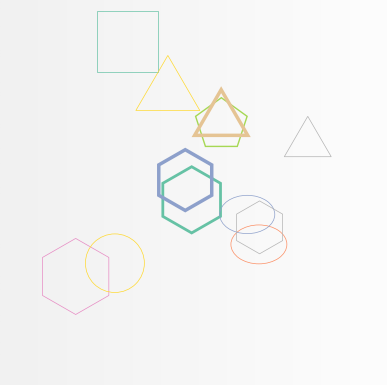[{"shape": "hexagon", "thickness": 2, "radius": 0.43, "center": [0.495, 0.481]}, {"shape": "square", "thickness": 0.5, "radius": 0.4, "center": [0.328, 0.892]}, {"shape": "oval", "thickness": 0.5, "radius": 0.36, "center": [0.668, 0.365]}, {"shape": "oval", "thickness": 0.5, "radius": 0.36, "center": [0.638, 0.443]}, {"shape": "hexagon", "thickness": 2.5, "radius": 0.39, "center": [0.478, 0.532]}, {"shape": "hexagon", "thickness": 0.5, "radius": 0.49, "center": [0.195, 0.282]}, {"shape": "pentagon", "thickness": 1, "radius": 0.35, "center": [0.571, 0.676]}, {"shape": "triangle", "thickness": 0.5, "radius": 0.48, "center": [0.433, 0.761]}, {"shape": "circle", "thickness": 0.5, "radius": 0.38, "center": [0.296, 0.316]}, {"shape": "triangle", "thickness": 2.5, "radius": 0.4, "center": [0.571, 0.688]}, {"shape": "hexagon", "thickness": 0.5, "radius": 0.34, "center": [0.67, 0.409]}, {"shape": "triangle", "thickness": 0.5, "radius": 0.35, "center": [0.794, 0.628]}]